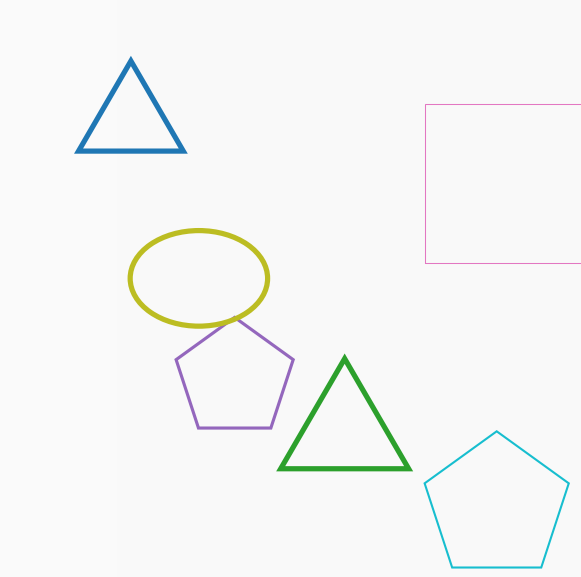[{"shape": "triangle", "thickness": 2.5, "radius": 0.52, "center": [0.225, 0.79]}, {"shape": "triangle", "thickness": 2.5, "radius": 0.64, "center": [0.593, 0.251]}, {"shape": "pentagon", "thickness": 1.5, "radius": 0.53, "center": [0.404, 0.344]}, {"shape": "square", "thickness": 0.5, "radius": 0.69, "center": [0.869, 0.681]}, {"shape": "oval", "thickness": 2.5, "radius": 0.59, "center": [0.342, 0.517]}, {"shape": "pentagon", "thickness": 1, "radius": 0.65, "center": [0.855, 0.122]}]